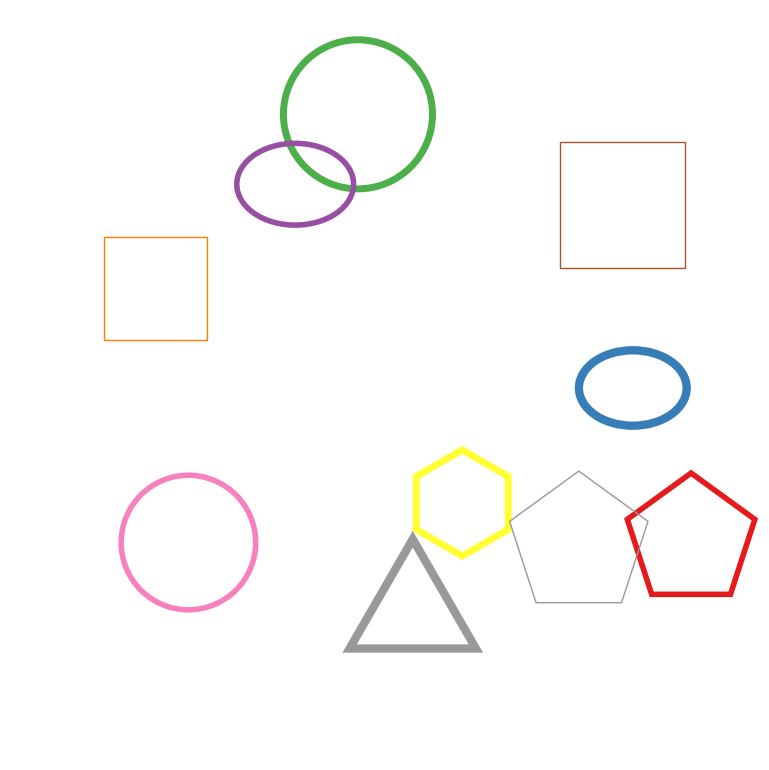[{"shape": "pentagon", "thickness": 2, "radius": 0.44, "center": [0.897, 0.299]}, {"shape": "oval", "thickness": 3, "radius": 0.35, "center": [0.822, 0.496]}, {"shape": "circle", "thickness": 2.5, "radius": 0.48, "center": [0.465, 0.852]}, {"shape": "oval", "thickness": 2, "radius": 0.38, "center": [0.383, 0.761]}, {"shape": "square", "thickness": 0.5, "radius": 0.33, "center": [0.202, 0.626]}, {"shape": "hexagon", "thickness": 2.5, "radius": 0.34, "center": [0.6, 0.347]}, {"shape": "square", "thickness": 0.5, "radius": 0.41, "center": [0.809, 0.734]}, {"shape": "circle", "thickness": 2, "radius": 0.44, "center": [0.245, 0.295]}, {"shape": "pentagon", "thickness": 0.5, "radius": 0.47, "center": [0.752, 0.294]}, {"shape": "triangle", "thickness": 3, "radius": 0.47, "center": [0.536, 0.205]}]